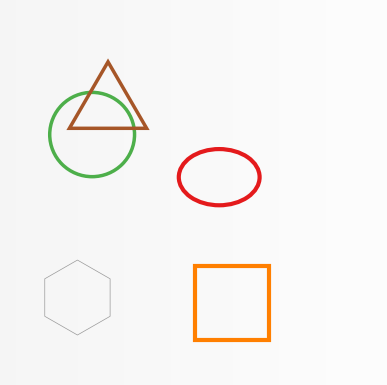[{"shape": "oval", "thickness": 3, "radius": 0.52, "center": [0.566, 0.54]}, {"shape": "circle", "thickness": 2.5, "radius": 0.55, "center": [0.238, 0.651]}, {"shape": "square", "thickness": 3, "radius": 0.48, "center": [0.598, 0.212]}, {"shape": "triangle", "thickness": 2.5, "radius": 0.58, "center": [0.279, 0.724]}, {"shape": "hexagon", "thickness": 0.5, "radius": 0.49, "center": [0.2, 0.227]}]